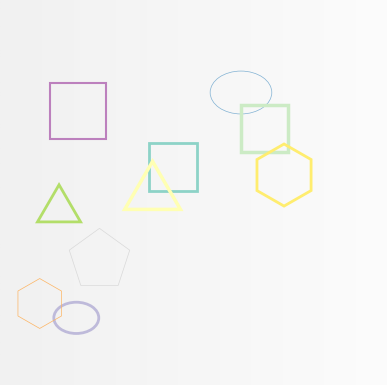[{"shape": "square", "thickness": 2, "radius": 0.31, "center": [0.447, 0.566]}, {"shape": "triangle", "thickness": 2.5, "radius": 0.42, "center": [0.394, 0.498]}, {"shape": "oval", "thickness": 2, "radius": 0.29, "center": [0.197, 0.174]}, {"shape": "oval", "thickness": 0.5, "radius": 0.4, "center": [0.622, 0.76]}, {"shape": "hexagon", "thickness": 0.5, "radius": 0.32, "center": [0.102, 0.212]}, {"shape": "triangle", "thickness": 2, "radius": 0.32, "center": [0.152, 0.456]}, {"shape": "pentagon", "thickness": 0.5, "radius": 0.41, "center": [0.257, 0.325]}, {"shape": "square", "thickness": 1.5, "radius": 0.36, "center": [0.201, 0.712]}, {"shape": "square", "thickness": 2.5, "radius": 0.3, "center": [0.683, 0.667]}, {"shape": "hexagon", "thickness": 2, "radius": 0.4, "center": [0.733, 0.545]}]